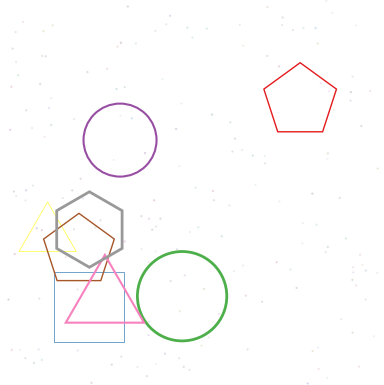[{"shape": "pentagon", "thickness": 1, "radius": 0.5, "center": [0.78, 0.738]}, {"shape": "square", "thickness": 0.5, "radius": 0.46, "center": [0.23, 0.202]}, {"shape": "circle", "thickness": 2, "radius": 0.58, "center": [0.473, 0.231]}, {"shape": "circle", "thickness": 1.5, "radius": 0.47, "center": [0.312, 0.636]}, {"shape": "triangle", "thickness": 0.5, "radius": 0.43, "center": [0.124, 0.39]}, {"shape": "pentagon", "thickness": 1, "radius": 0.48, "center": [0.205, 0.349]}, {"shape": "triangle", "thickness": 1.5, "radius": 0.59, "center": [0.272, 0.221]}, {"shape": "hexagon", "thickness": 2, "radius": 0.49, "center": [0.232, 0.404]}]